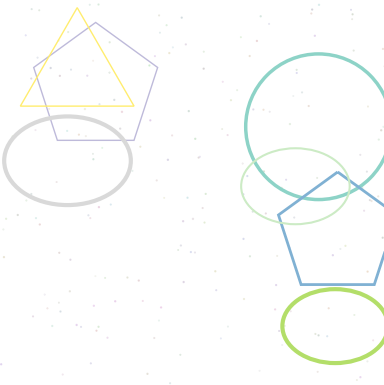[{"shape": "circle", "thickness": 2.5, "radius": 0.95, "center": [0.827, 0.671]}, {"shape": "pentagon", "thickness": 1, "radius": 0.85, "center": [0.248, 0.772]}, {"shape": "pentagon", "thickness": 2, "radius": 0.81, "center": [0.877, 0.392]}, {"shape": "oval", "thickness": 3, "radius": 0.69, "center": [0.871, 0.153]}, {"shape": "oval", "thickness": 3, "radius": 0.82, "center": [0.175, 0.582]}, {"shape": "oval", "thickness": 1.5, "radius": 0.7, "center": [0.767, 0.516]}, {"shape": "triangle", "thickness": 1, "radius": 0.85, "center": [0.201, 0.81]}]